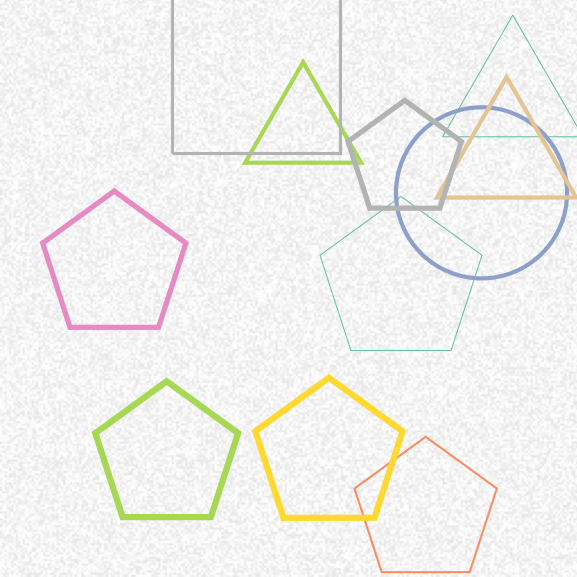[{"shape": "pentagon", "thickness": 0.5, "radius": 0.74, "center": [0.694, 0.512]}, {"shape": "triangle", "thickness": 0.5, "radius": 0.7, "center": [0.888, 0.833]}, {"shape": "pentagon", "thickness": 1, "radius": 0.65, "center": [0.737, 0.113]}, {"shape": "circle", "thickness": 2, "radius": 0.74, "center": [0.834, 0.665]}, {"shape": "pentagon", "thickness": 2.5, "radius": 0.65, "center": [0.198, 0.538]}, {"shape": "pentagon", "thickness": 3, "radius": 0.65, "center": [0.289, 0.209]}, {"shape": "triangle", "thickness": 2, "radius": 0.58, "center": [0.525, 0.775]}, {"shape": "pentagon", "thickness": 3, "radius": 0.67, "center": [0.57, 0.211]}, {"shape": "triangle", "thickness": 2, "radius": 0.7, "center": [0.877, 0.727]}, {"shape": "pentagon", "thickness": 2.5, "radius": 0.52, "center": [0.701, 0.722]}, {"shape": "square", "thickness": 1.5, "radius": 0.73, "center": [0.444, 0.88]}]